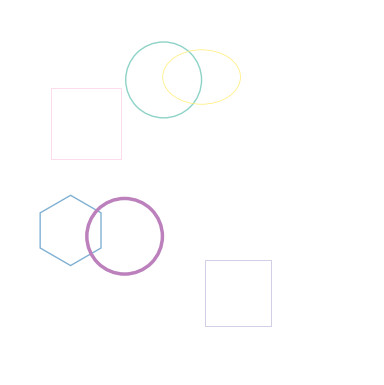[{"shape": "circle", "thickness": 1, "radius": 0.49, "center": [0.425, 0.792]}, {"shape": "square", "thickness": 0.5, "radius": 0.43, "center": [0.617, 0.239]}, {"shape": "hexagon", "thickness": 1, "radius": 0.46, "center": [0.183, 0.401]}, {"shape": "square", "thickness": 0.5, "radius": 0.46, "center": [0.224, 0.68]}, {"shape": "circle", "thickness": 2.5, "radius": 0.49, "center": [0.324, 0.386]}, {"shape": "oval", "thickness": 0.5, "radius": 0.5, "center": [0.524, 0.8]}]